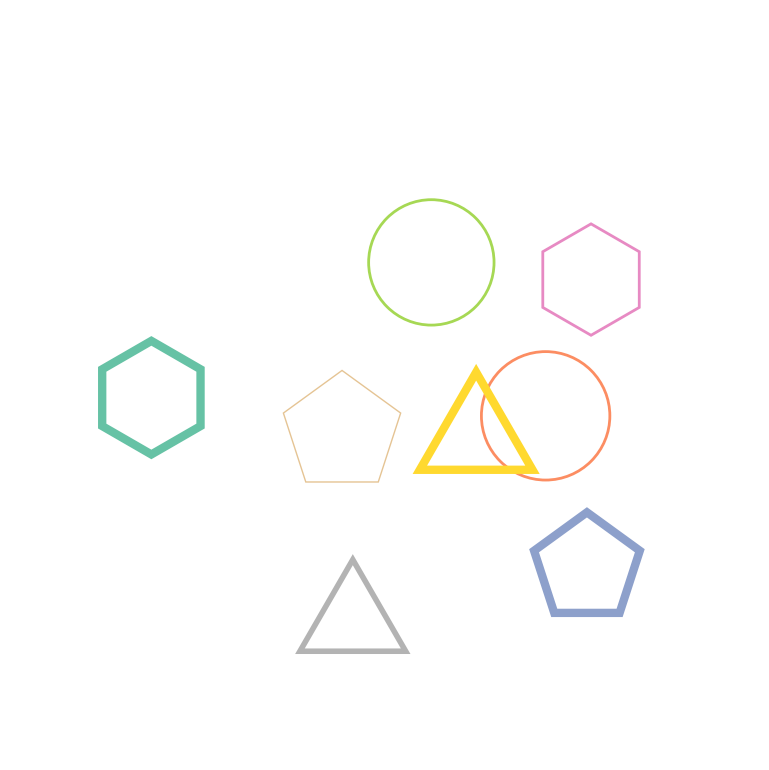[{"shape": "hexagon", "thickness": 3, "radius": 0.37, "center": [0.197, 0.484]}, {"shape": "circle", "thickness": 1, "radius": 0.42, "center": [0.709, 0.46]}, {"shape": "pentagon", "thickness": 3, "radius": 0.36, "center": [0.762, 0.262]}, {"shape": "hexagon", "thickness": 1, "radius": 0.36, "center": [0.768, 0.637]}, {"shape": "circle", "thickness": 1, "radius": 0.41, "center": [0.56, 0.659]}, {"shape": "triangle", "thickness": 3, "radius": 0.42, "center": [0.618, 0.432]}, {"shape": "pentagon", "thickness": 0.5, "radius": 0.4, "center": [0.444, 0.439]}, {"shape": "triangle", "thickness": 2, "radius": 0.4, "center": [0.458, 0.194]}]